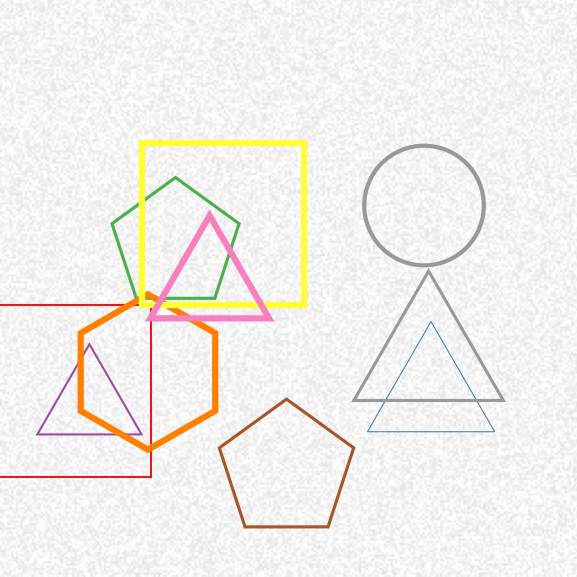[{"shape": "square", "thickness": 1, "radius": 0.74, "center": [0.112, 0.323]}, {"shape": "triangle", "thickness": 0.5, "radius": 0.64, "center": [0.746, 0.315]}, {"shape": "pentagon", "thickness": 1.5, "radius": 0.58, "center": [0.304, 0.576]}, {"shape": "triangle", "thickness": 1, "radius": 0.52, "center": [0.155, 0.299]}, {"shape": "hexagon", "thickness": 3, "radius": 0.67, "center": [0.256, 0.355]}, {"shape": "square", "thickness": 3, "radius": 0.7, "center": [0.386, 0.612]}, {"shape": "pentagon", "thickness": 1.5, "radius": 0.61, "center": [0.496, 0.186]}, {"shape": "triangle", "thickness": 3, "radius": 0.59, "center": [0.363, 0.507]}, {"shape": "triangle", "thickness": 1.5, "radius": 0.75, "center": [0.742, 0.38]}, {"shape": "circle", "thickness": 2, "radius": 0.52, "center": [0.734, 0.643]}]